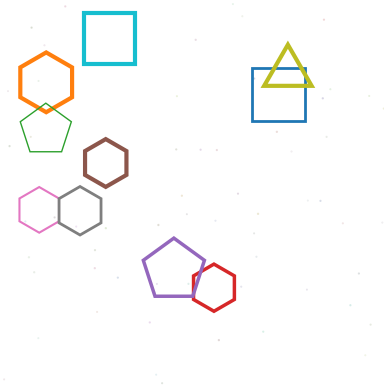[{"shape": "square", "thickness": 2, "radius": 0.35, "center": [0.724, 0.755]}, {"shape": "hexagon", "thickness": 3, "radius": 0.39, "center": [0.12, 0.786]}, {"shape": "pentagon", "thickness": 1, "radius": 0.35, "center": [0.119, 0.662]}, {"shape": "hexagon", "thickness": 2.5, "radius": 0.31, "center": [0.556, 0.253]}, {"shape": "pentagon", "thickness": 2.5, "radius": 0.42, "center": [0.452, 0.298]}, {"shape": "hexagon", "thickness": 3, "radius": 0.31, "center": [0.275, 0.577]}, {"shape": "hexagon", "thickness": 1.5, "radius": 0.3, "center": [0.102, 0.455]}, {"shape": "hexagon", "thickness": 2, "radius": 0.31, "center": [0.208, 0.453]}, {"shape": "triangle", "thickness": 3, "radius": 0.36, "center": [0.748, 0.813]}, {"shape": "square", "thickness": 3, "radius": 0.34, "center": [0.284, 0.9]}]